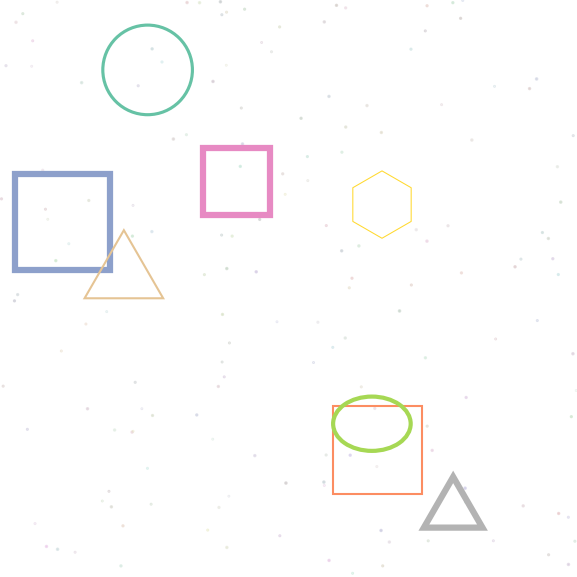[{"shape": "circle", "thickness": 1.5, "radius": 0.39, "center": [0.256, 0.878]}, {"shape": "square", "thickness": 1, "radius": 0.38, "center": [0.654, 0.22]}, {"shape": "square", "thickness": 3, "radius": 0.41, "center": [0.108, 0.615]}, {"shape": "square", "thickness": 3, "radius": 0.29, "center": [0.41, 0.685]}, {"shape": "oval", "thickness": 2, "radius": 0.34, "center": [0.644, 0.265]}, {"shape": "hexagon", "thickness": 0.5, "radius": 0.29, "center": [0.661, 0.645]}, {"shape": "triangle", "thickness": 1, "radius": 0.39, "center": [0.214, 0.522]}, {"shape": "triangle", "thickness": 3, "radius": 0.29, "center": [0.785, 0.115]}]